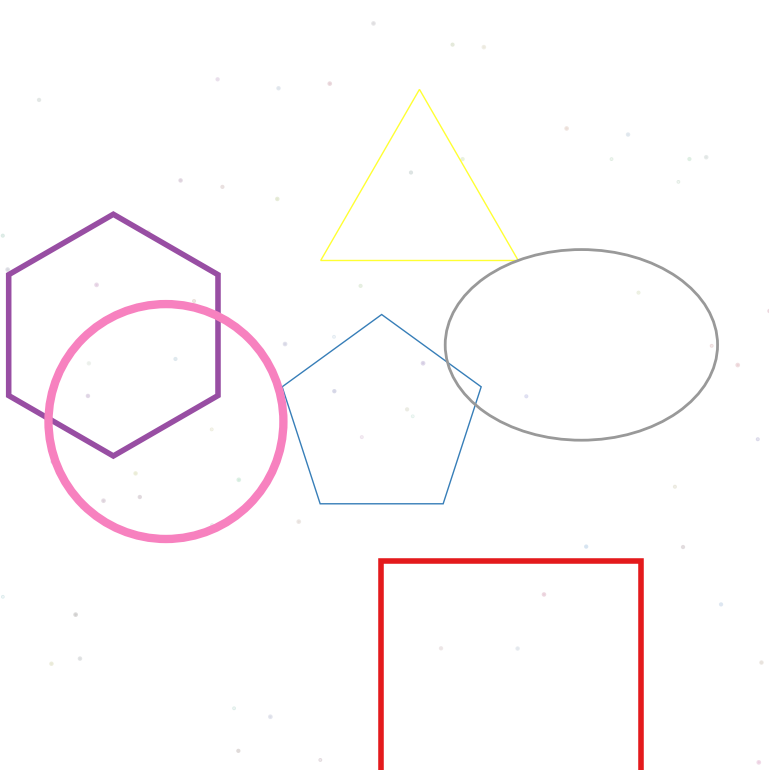[{"shape": "square", "thickness": 2, "radius": 0.85, "center": [0.664, 0.102]}, {"shape": "pentagon", "thickness": 0.5, "radius": 0.68, "center": [0.496, 0.456]}, {"shape": "hexagon", "thickness": 2, "radius": 0.78, "center": [0.147, 0.565]}, {"shape": "triangle", "thickness": 0.5, "radius": 0.74, "center": [0.545, 0.736]}, {"shape": "circle", "thickness": 3, "radius": 0.76, "center": [0.216, 0.453]}, {"shape": "oval", "thickness": 1, "radius": 0.88, "center": [0.755, 0.552]}]